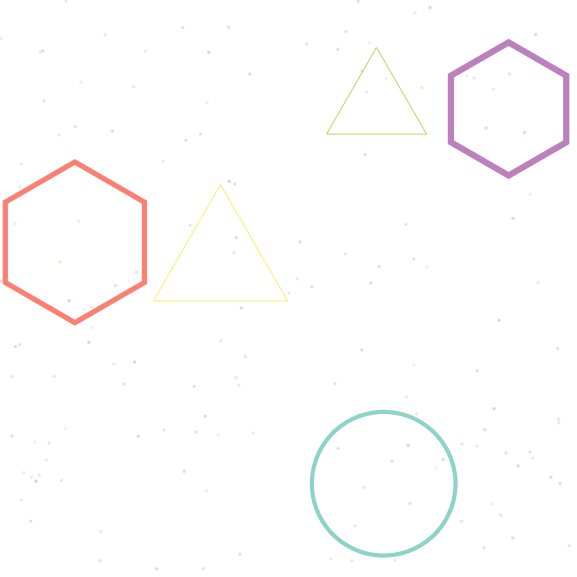[{"shape": "circle", "thickness": 2, "radius": 0.62, "center": [0.664, 0.162]}, {"shape": "hexagon", "thickness": 2.5, "radius": 0.7, "center": [0.13, 0.58]}, {"shape": "triangle", "thickness": 0.5, "radius": 0.5, "center": [0.652, 0.817]}, {"shape": "hexagon", "thickness": 3, "radius": 0.58, "center": [0.881, 0.81]}, {"shape": "triangle", "thickness": 0.5, "radius": 0.67, "center": [0.382, 0.545]}]